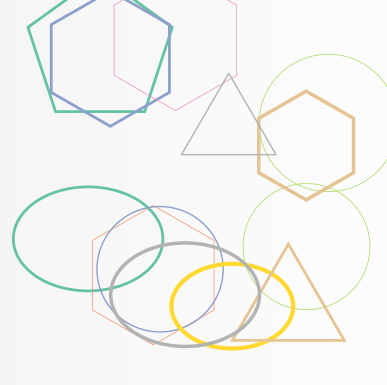[{"shape": "pentagon", "thickness": 2, "radius": 0.98, "center": [0.258, 0.869]}, {"shape": "oval", "thickness": 2, "radius": 0.96, "center": [0.227, 0.38]}, {"shape": "hexagon", "thickness": 0.5, "radius": 0.91, "center": [0.396, 0.285]}, {"shape": "circle", "thickness": 1, "radius": 0.81, "center": [0.413, 0.301]}, {"shape": "hexagon", "thickness": 2, "radius": 0.88, "center": [0.285, 0.848]}, {"shape": "hexagon", "thickness": 0.5, "radius": 0.91, "center": [0.453, 0.895]}, {"shape": "circle", "thickness": 0.5, "radius": 0.89, "center": [0.847, 0.681]}, {"shape": "circle", "thickness": 0.5, "radius": 0.82, "center": [0.791, 0.359]}, {"shape": "oval", "thickness": 3, "radius": 0.79, "center": [0.599, 0.205]}, {"shape": "hexagon", "thickness": 2.5, "radius": 0.71, "center": [0.79, 0.622]}, {"shape": "triangle", "thickness": 2, "radius": 0.83, "center": [0.744, 0.199]}, {"shape": "oval", "thickness": 2.5, "radius": 0.96, "center": [0.478, 0.235]}, {"shape": "triangle", "thickness": 1, "radius": 0.7, "center": [0.59, 0.669]}]